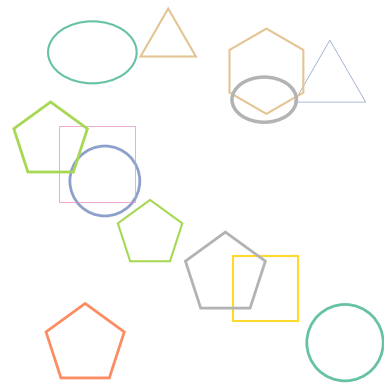[{"shape": "circle", "thickness": 2, "radius": 0.5, "center": [0.896, 0.11]}, {"shape": "oval", "thickness": 1.5, "radius": 0.58, "center": [0.24, 0.864]}, {"shape": "pentagon", "thickness": 2, "radius": 0.53, "center": [0.221, 0.105]}, {"shape": "circle", "thickness": 2, "radius": 0.45, "center": [0.272, 0.53]}, {"shape": "triangle", "thickness": 0.5, "radius": 0.54, "center": [0.857, 0.788]}, {"shape": "square", "thickness": 0.5, "radius": 0.49, "center": [0.252, 0.573]}, {"shape": "pentagon", "thickness": 2, "radius": 0.5, "center": [0.131, 0.635]}, {"shape": "pentagon", "thickness": 1.5, "radius": 0.44, "center": [0.39, 0.393]}, {"shape": "square", "thickness": 1.5, "radius": 0.42, "center": [0.689, 0.251]}, {"shape": "hexagon", "thickness": 1.5, "radius": 0.55, "center": [0.692, 0.815]}, {"shape": "triangle", "thickness": 1.5, "radius": 0.41, "center": [0.437, 0.895]}, {"shape": "oval", "thickness": 2.5, "radius": 0.42, "center": [0.686, 0.741]}, {"shape": "pentagon", "thickness": 2, "radius": 0.55, "center": [0.585, 0.288]}]